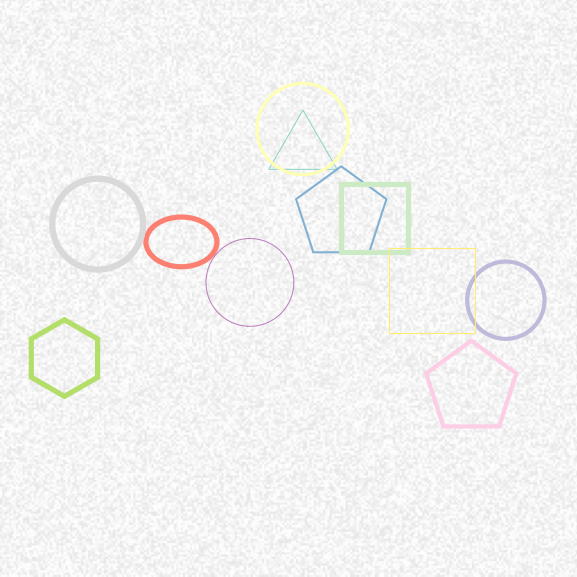[{"shape": "triangle", "thickness": 0.5, "radius": 0.34, "center": [0.525, 0.74]}, {"shape": "circle", "thickness": 1.5, "radius": 0.4, "center": [0.524, 0.776]}, {"shape": "circle", "thickness": 2, "radius": 0.33, "center": [0.876, 0.479]}, {"shape": "oval", "thickness": 2.5, "radius": 0.31, "center": [0.314, 0.58]}, {"shape": "pentagon", "thickness": 1, "radius": 0.41, "center": [0.591, 0.629]}, {"shape": "hexagon", "thickness": 2.5, "radius": 0.33, "center": [0.112, 0.379]}, {"shape": "pentagon", "thickness": 2, "radius": 0.41, "center": [0.816, 0.327]}, {"shape": "circle", "thickness": 3, "radius": 0.39, "center": [0.169, 0.611]}, {"shape": "circle", "thickness": 0.5, "radius": 0.38, "center": [0.433, 0.51]}, {"shape": "square", "thickness": 2.5, "radius": 0.29, "center": [0.648, 0.621]}, {"shape": "square", "thickness": 0.5, "radius": 0.37, "center": [0.749, 0.496]}]